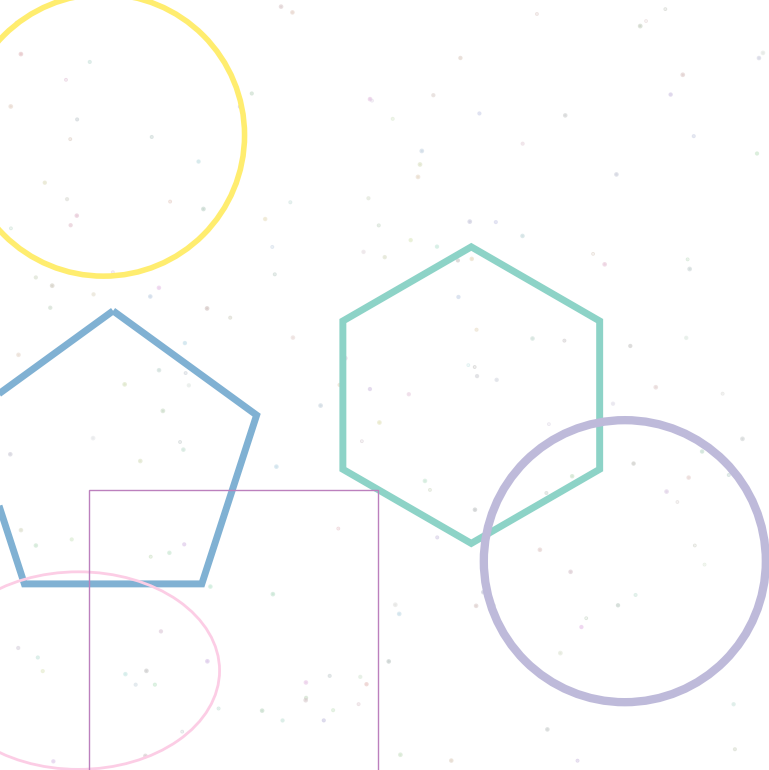[{"shape": "hexagon", "thickness": 2.5, "radius": 0.96, "center": [0.612, 0.487]}, {"shape": "circle", "thickness": 3, "radius": 0.92, "center": [0.811, 0.271]}, {"shape": "pentagon", "thickness": 2.5, "radius": 0.98, "center": [0.147, 0.4]}, {"shape": "oval", "thickness": 1, "radius": 0.92, "center": [0.102, 0.129]}, {"shape": "square", "thickness": 0.5, "radius": 0.94, "center": [0.303, 0.176]}, {"shape": "circle", "thickness": 2, "radius": 0.92, "center": [0.134, 0.824]}]